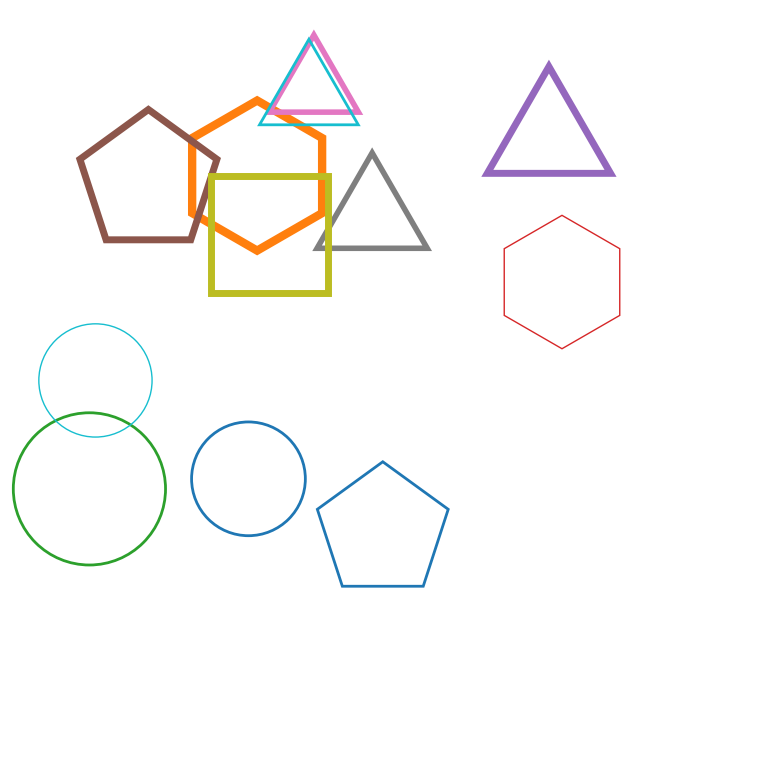[{"shape": "pentagon", "thickness": 1, "radius": 0.45, "center": [0.497, 0.311]}, {"shape": "circle", "thickness": 1, "radius": 0.37, "center": [0.323, 0.378]}, {"shape": "hexagon", "thickness": 3, "radius": 0.49, "center": [0.334, 0.772]}, {"shape": "circle", "thickness": 1, "radius": 0.49, "center": [0.116, 0.365]}, {"shape": "hexagon", "thickness": 0.5, "radius": 0.43, "center": [0.73, 0.634]}, {"shape": "triangle", "thickness": 2.5, "radius": 0.46, "center": [0.713, 0.821]}, {"shape": "pentagon", "thickness": 2.5, "radius": 0.47, "center": [0.193, 0.764]}, {"shape": "triangle", "thickness": 2, "radius": 0.33, "center": [0.408, 0.888]}, {"shape": "triangle", "thickness": 2, "radius": 0.41, "center": [0.483, 0.719]}, {"shape": "square", "thickness": 2.5, "radius": 0.38, "center": [0.35, 0.696]}, {"shape": "triangle", "thickness": 1, "radius": 0.37, "center": [0.401, 0.875]}, {"shape": "circle", "thickness": 0.5, "radius": 0.37, "center": [0.124, 0.506]}]